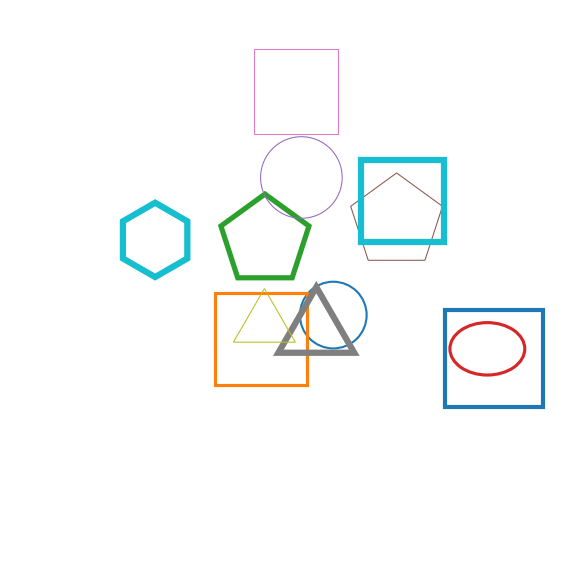[{"shape": "square", "thickness": 2, "radius": 0.42, "center": [0.855, 0.378]}, {"shape": "circle", "thickness": 1, "radius": 0.29, "center": [0.577, 0.454]}, {"shape": "square", "thickness": 1.5, "radius": 0.4, "center": [0.453, 0.413]}, {"shape": "pentagon", "thickness": 2.5, "radius": 0.4, "center": [0.459, 0.583]}, {"shape": "oval", "thickness": 1.5, "radius": 0.32, "center": [0.844, 0.395]}, {"shape": "circle", "thickness": 0.5, "radius": 0.35, "center": [0.522, 0.692]}, {"shape": "pentagon", "thickness": 0.5, "radius": 0.42, "center": [0.687, 0.616]}, {"shape": "square", "thickness": 0.5, "radius": 0.37, "center": [0.512, 0.841]}, {"shape": "triangle", "thickness": 3, "radius": 0.38, "center": [0.548, 0.426]}, {"shape": "triangle", "thickness": 0.5, "radius": 0.31, "center": [0.458, 0.438]}, {"shape": "square", "thickness": 3, "radius": 0.36, "center": [0.697, 0.652]}, {"shape": "hexagon", "thickness": 3, "radius": 0.32, "center": [0.269, 0.584]}]